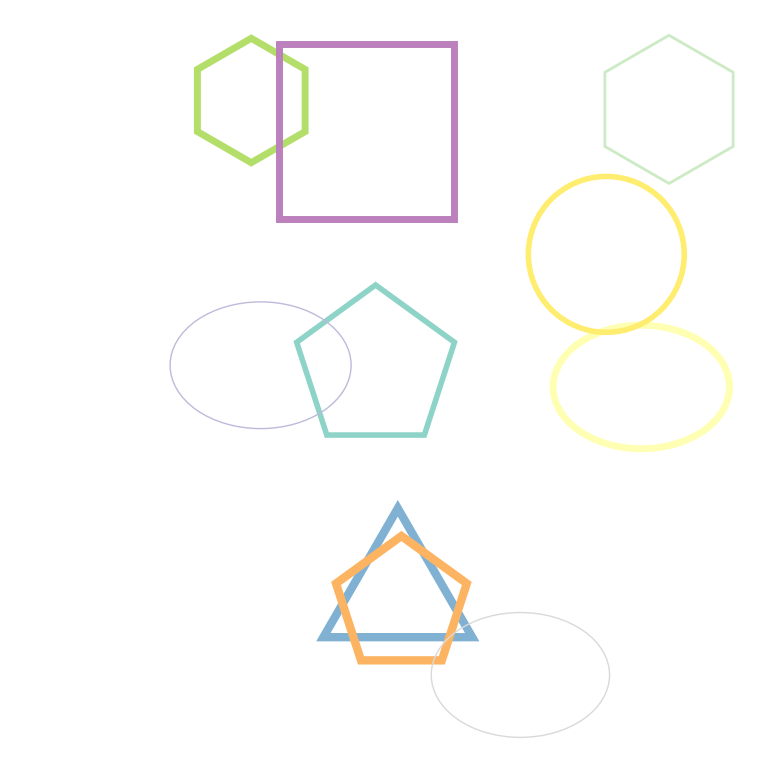[{"shape": "pentagon", "thickness": 2, "radius": 0.54, "center": [0.488, 0.522]}, {"shape": "oval", "thickness": 2.5, "radius": 0.57, "center": [0.833, 0.497]}, {"shape": "oval", "thickness": 0.5, "radius": 0.59, "center": [0.338, 0.526]}, {"shape": "triangle", "thickness": 3, "radius": 0.56, "center": [0.517, 0.228]}, {"shape": "pentagon", "thickness": 3, "radius": 0.45, "center": [0.521, 0.215]}, {"shape": "hexagon", "thickness": 2.5, "radius": 0.4, "center": [0.326, 0.87]}, {"shape": "oval", "thickness": 0.5, "radius": 0.58, "center": [0.676, 0.123]}, {"shape": "square", "thickness": 2.5, "radius": 0.57, "center": [0.476, 0.829]}, {"shape": "hexagon", "thickness": 1, "radius": 0.48, "center": [0.869, 0.858]}, {"shape": "circle", "thickness": 2, "radius": 0.51, "center": [0.787, 0.67]}]